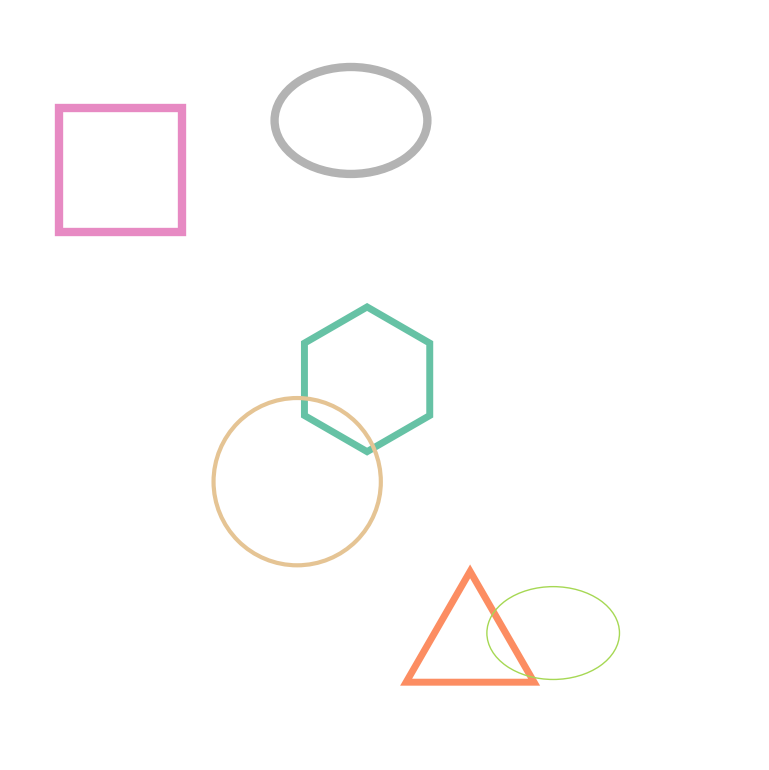[{"shape": "hexagon", "thickness": 2.5, "radius": 0.47, "center": [0.477, 0.507]}, {"shape": "triangle", "thickness": 2.5, "radius": 0.48, "center": [0.611, 0.162]}, {"shape": "square", "thickness": 3, "radius": 0.4, "center": [0.157, 0.779]}, {"shape": "oval", "thickness": 0.5, "radius": 0.43, "center": [0.718, 0.178]}, {"shape": "circle", "thickness": 1.5, "radius": 0.54, "center": [0.386, 0.374]}, {"shape": "oval", "thickness": 3, "radius": 0.5, "center": [0.456, 0.844]}]